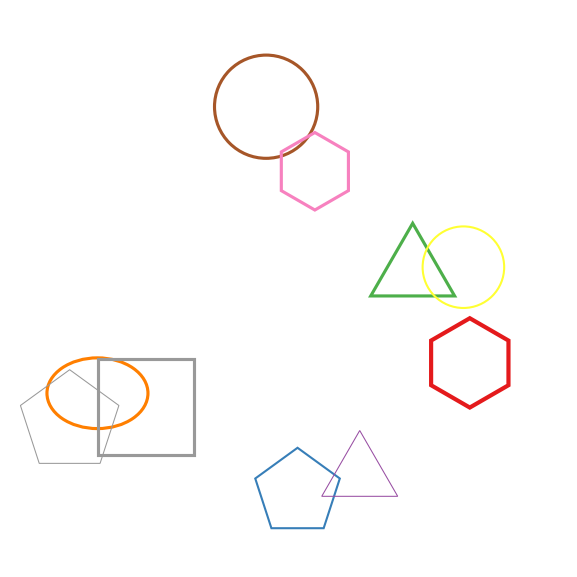[{"shape": "hexagon", "thickness": 2, "radius": 0.39, "center": [0.813, 0.371]}, {"shape": "pentagon", "thickness": 1, "radius": 0.38, "center": [0.515, 0.147]}, {"shape": "triangle", "thickness": 1.5, "radius": 0.42, "center": [0.715, 0.529]}, {"shape": "triangle", "thickness": 0.5, "radius": 0.38, "center": [0.623, 0.178]}, {"shape": "oval", "thickness": 1.5, "radius": 0.44, "center": [0.169, 0.318]}, {"shape": "circle", "thickness": 1, "radius": 0.35, "center": [0.802, 0.536]}, {"shape": "circle", "thickness": 1.5, "radius": 0.45, "center": [0.461, 0.814]}, {"shape": "hexagon", "thickness": 1.5, "radius": 0.34, "center": [0.545, 0.703]}, {"shape": "pentagon", "thickness": 0.5, "radius": 0.45, "center": [0.121, 0.269]}, {"shape": "square", "thickness": 1.5, "radius": 0.41, "center": [0.252, 0.295]}]